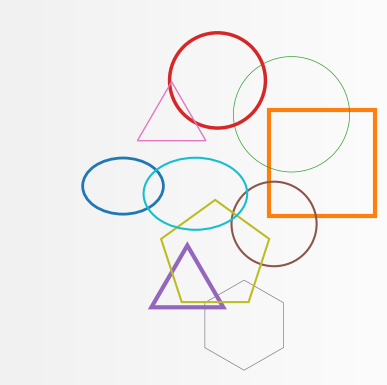[{"shape": "oval", "thickness": 2, "radius": 0.52, "center": [0.317, 0.517]}, {"shape": "square", "thickness": 3, "radius": 0.69, "center": [0.831, 0.577]}, {"shape": "circle", "thickness": 0.5, "radius": 0.75, "center": [0.752, 0.703]}, {"shape": "circle", "thickness": 2.5, "radius": 0.62, "center": [0.561, 0.791]}, {"shape": "triangle", "thickness": 3, "radius": 0.54, "center": [0.483, 0.255]}, {"shape": "circle", "thickness": 1.5, "radius": 0.55, "center": [0.707, 0.418]}, {"shape": "triangle", "thickness": 1, "radius": 0.51, "center": [0.443, 0.686]}, {"shape": "hexagon", "thickness": 0.5, "radius": 0.58, "center": [0.63, 0.155]}, {"shape": "pentagon", "thickness": 1.5, "radius": 0.73, "center": [0.555, 0.334]}, {"shape": "oval", "thickness": 1.5, "radius": 0.67, "center": [0.504, 0.497]}]